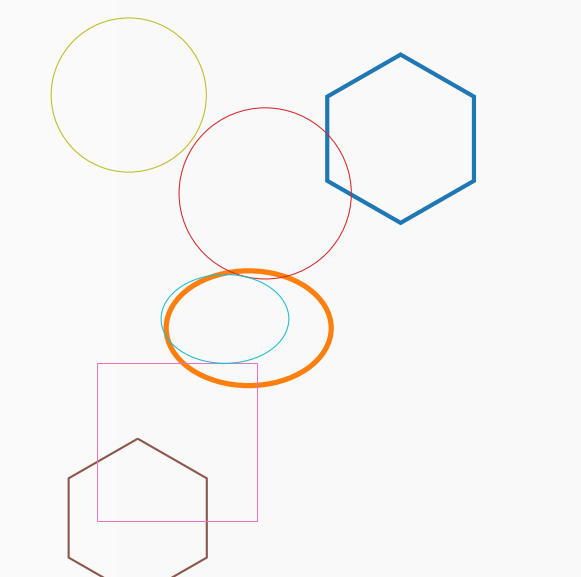[{"shape": "hexagon", "thickness": 2, "radius": 0.73, "center": [0.689, 0.759]}, {"shape": "oval", "thickness": 2.5, "radius": 0.71, "center": [0.428, 0.431]}, {"shape": "circle", "thickness": 0.5, "radius": 0.74, "center": [0.456, 0.664]}, {"shape": "hexagon", "thickness": 1, "radius": 0.69, "center": [0.237, 0.102]}, {"shape": "square", "thickness": 0.5, "radius": 0.69, "center": [0.304, 0.234]}, {"shape": "circle", "thickness": 0.5, "radius": 0.67, "center": [0.222, 0.835]}, {"shape": "oval", "thickness": 0.5, "radius": 0.55, "center": [0.387, 0.447]}]